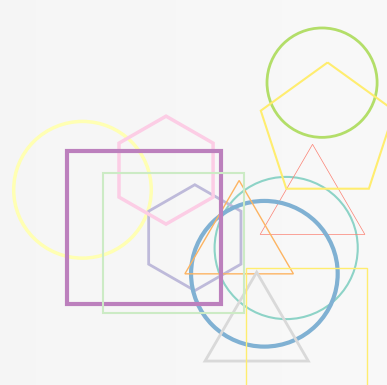[{"shape": "circle", "thickness": 1.5, "radius": 0.92, "center": [0.738, 0.356]}, {"shape": "circle", "thickness": 2.5, "radius": 0.89, "center": [0.213, 0.507]}, {"shape": "hexagon", "thickness": 2, "radius": 0.69, "center": [0.503, 0.383]}, {"shape": "triangle", "thickness": 0.5, "radius": 0.78, "center": [0.807, 0.469]}, {"shape": "circle", "thickness": 3, "radius": 0.95, "center": [0.682, 0.289]}, {"shape": "triangle", "thickness": 1, "radius": 0.81, "center": [0.617, 0.37]}, {"shape": "circle", "thickness": 2, "radius": 0.71, "center": [0.831, 0.785]}, {"shape": "hexagon", "thickness": 2.5, "radius": 0.7, "center": [0.428, 0.558]}, {"shape": "triangle", "thickness": 2, "radius": 0.77, "center": [0.662, 0.139]}, {"shape": "square", "thickness": 3, "radius": 1.0, "center": [0.372, 0.41]}, {"shape": "square", "thickness": 1.5, "radius": 0.91, "center": [0.448, 0.369]}, {"shape": "square", "thickness": 1, "radius": 0.78, "center": [0.791, 0.149]}, {"shape": "pentagon", "thickness": 1.5, "radius": 0.91, "center": [0.845, 0.657]}]